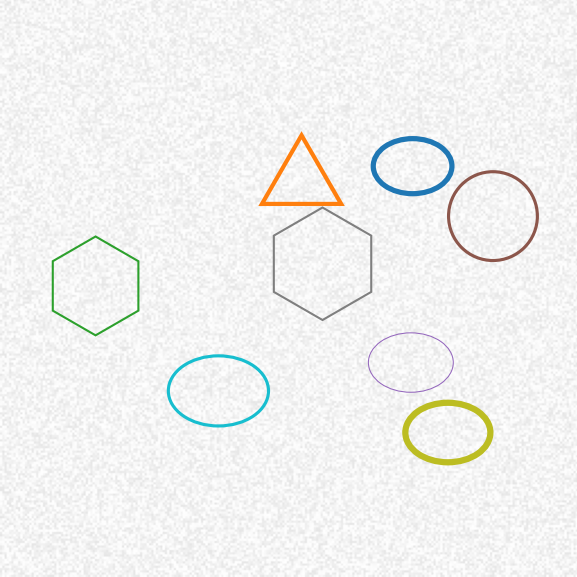[{"shape": "oval", "thickness": 2.5, "radius": 0.34, "center": [0.714, 0.711]}, {"shape": "triangle", "thickness": 2, "radius": 0.4, "center": [0.522, 0.686]}, {"shape": "hexagon", "thickness": 1, "radius": 0.43, "center": [0.166, 0.504]}, {"shape": "oval", "thickness": 0.5, "radius": 0.37, "center": [0.711, 0.371]}, {"shape": "circle", "thickness": 1.5, "radius": 0.38, "center": [0.854, 0.625]}, {"shape": "hexagon", "thickness": 1, "radius": 0.49, "center": [0.558, 0.542]}, {"shape": "oval", "thickness": 3, "radius": 0.37, "center": [0.776, 0.25]}, {"shape": "oval", "thickness": 1.5, "radius": 0.43, "center": [0.378, 0.322]}]